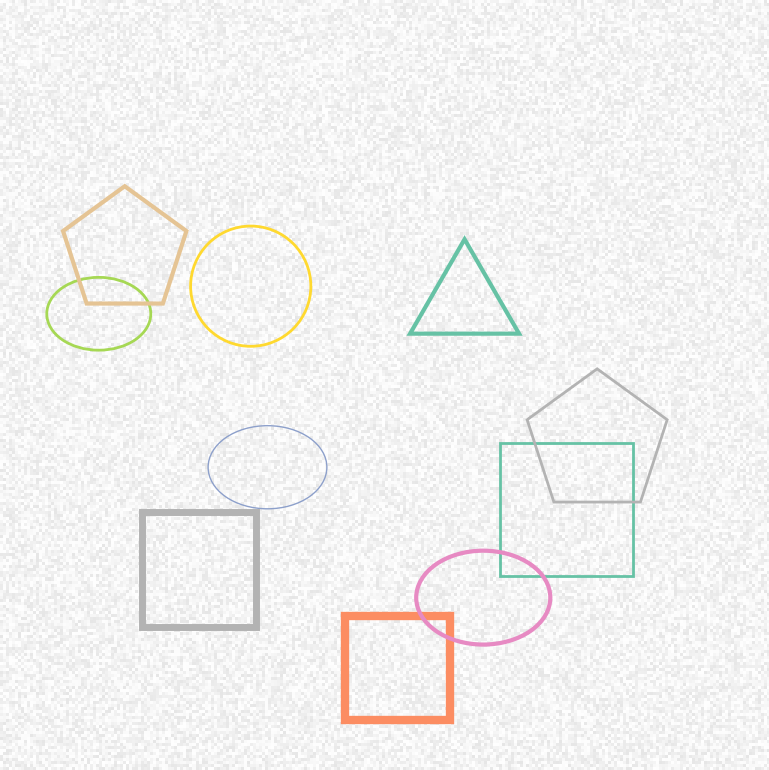[{"shape": "square", "thickness": 1, "radius": 0.43, "center": [0.736, 0.338]}, {"shape": "triangle", "thickness": 1.5, "radius": 0.41, "center": [0.603, 0.608]}, {"shape": "square", "thickness": 3, "radius": 0.34, "center": [0.517, 0.133]}, {"shape": "oval", "thickness": 0.5, "radius": 0.39, "center": [0.347, 0.393]}, {"shape": "oval", "thickness": 1.5, "radius": 0.44, "center": [0.628, 0.224]}, {"shape": "oval", "thickness": 1, "radius": 0.34, "center": [0.128, 0.592]}, {"shape": "circle", "thickness": 1, "radius": 0.39, "center": [0.326, 0.628]}, {"shape": "pentagon", "thickness": 1.5, "radius": 0.42, "center": [0.162, 0.674]}, {"shape": "pentagon", "thickness": 1, "radius": 0.48, "center": [0.776, 0.425]}, {"shape": "square", "thickness": 2.5, "radius": 0.37, "center": [0.258, 0.26]}]